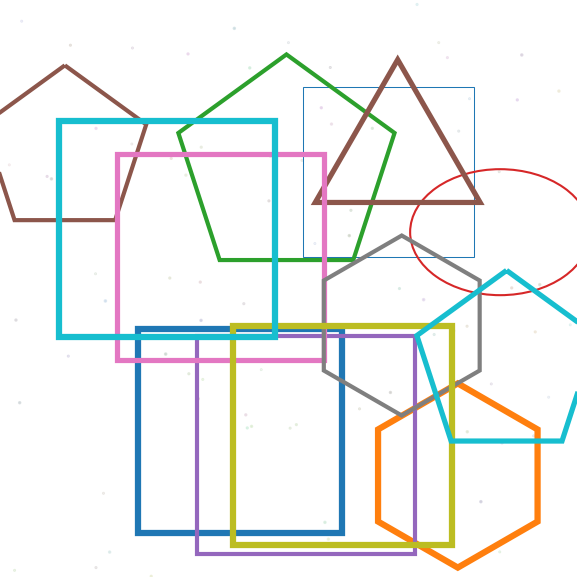[{"shape": "square", "thickness": 0.5, "radius": 0.74, "center": [0.673, 0.701]}, {"shape": "square", "thickness": 3, "radius": 0.88, "center": [0.416, 0.252]}, {"shape": "hexagon", "thickness": 3, "radius": 0.8, "center": [0.793, 0.176]}, {"shape": "pentagon", "thickness": 2, "radius": 0.98, "center": [0.496, 0.708]}, {"shape": "oval", "thickness": 1, "radius": 0.78, "center": [0.866, 0.597]}, {"shape": "square", "thickness": 2, "radius": 0.94, "center": [0.53, 0.229]}, {"shape": "pentagon", "thickness": 2, "radius": 0.74, "center": [0.112, 0.738]}, {"shape": "triangle", "thickness": 2.5, "radius": 0.82, "center": [0.689, 0.731]}, {"shape": "square", "thickness": 2.5, "radius": 0.89, "center": [0.382, 0.554]}, {"shape": "hexagon", "thickness": 2, "radius": 0.78, "center": [0.696, 0.435]}, {"shape": "square", "thickness": 3, "radius": 0.95, "center": [0.594, 0.245]}, {"shape": "square", "thickness": 3, "radius": 0.94, "center": [0.289, 0.603]}, {"shape": "pentagon", "thickness": 2.5, "radius": 0.82, "center": [0.877, 0.368]}]